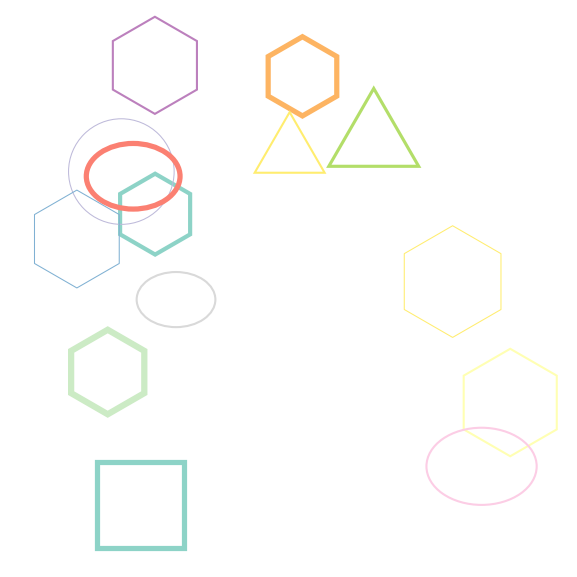[{"shape": "square", "thickness": 2.5, "radius": 0.37, "center": [0.243, 0.125]}, {"shape": "hexagon", "thickness": 2, "radius": 0.35, "center": [0.269, 0.628]}, {"shape": "hexagon", "thickness": 1, "radius": 0.47, "center": [0.884, 0.302]}, {"shape": "circle", "thickness": 0.5, "radius": 0.46, "center": [0.21, 0.702]}, {"shape": "oval", "thickness": 2.5, "radius": 0.41, "center": [0.231, 0.694]}, {"shape": "hexagon", "thickness": 0.5, "radius": 0.42, "center": [0.133, 0.585]}, {"shape": "hexagon", "thickness": 2.5, "radius": 0.34, "center": [0.524, 0.867]}, {"shape": "triangle", "thickness": 1.5, "radius": 0.45, "center": [0.647, 0.756]}, {"shape": "oval", "thickness": 1, "radius": 0.48, "center": [0.834, 0.192]}, {"shape": "oval", "thickness": 1, "radius": 0.34, "center": [0.305, 0.48]}, {"shape": "hexagon", "thickness": 1, "radius": 0.42, "center": [0.268, 0.886]}, {"shape": "hexagon", "thickness": 3, "radius": 0.37, "center": [0.187, 0.355]}, {"shape": "hexagon", "thickness": 0.5, "radius": 0.48, "center": [0.784, 0.512]}, {"shape": "triangle", "thickness": 1, "radius": 0.35, "center": [0.502, 0.735]}]